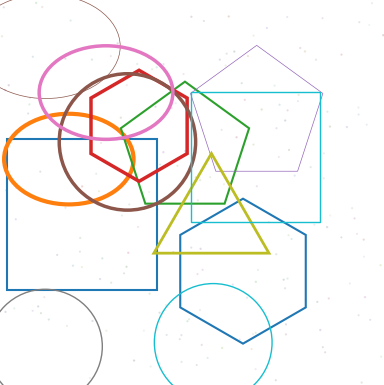[{"shape": "square", "thickness": 1.5, "radius": 0.97, "center": [0.212, 0.443]}, {"shape": "hexagon", "thickness": 1.5, "radius": 0.94, "center": [0.631, 0.296]}, {"shape": "oval", "thickness": 3, "radius": 0.84, "center": [0.179, 0.587]}, {"shape": "pentagon", "thickness": 1.5, "radius": 0.88, "center": [0.48, 0.613]}, {"shape": "hexagon", "thickness": 2.5, "radius": 0.72, "center": [0.361, 0.673]}, {"shape": "pentagon", "thickness": 0.5, "radius": 0.9, "center": [0.667, 0.701]}, {"shape": "circle", "thickness": 2.5, "radius": 0.89, "center": [0.331, 0.631]}, {"shape": "oval", "thickness": 0.5, "radius": 0.97, "center": [0.119, 0.88]}, {"shape": "oval", "thickness": 2.5, "radius": 0.87, "center": [0.275, 0.76]}, {"shape": "circle", "thickness": 1, "radius": 0.74, "center": [0.117, 0.1]}, {"shape": "triangle", "thickness": 2, "radius": 0.86, "center": [0.549, 0.429]}, {"shape": "circle", "thickness": 1, "radius": 0.76, "center": [0.554, 0.111]}, {"shape": "square", "thickness": 1, "radius": 0.84, "center": [0.664, 0.593]}]